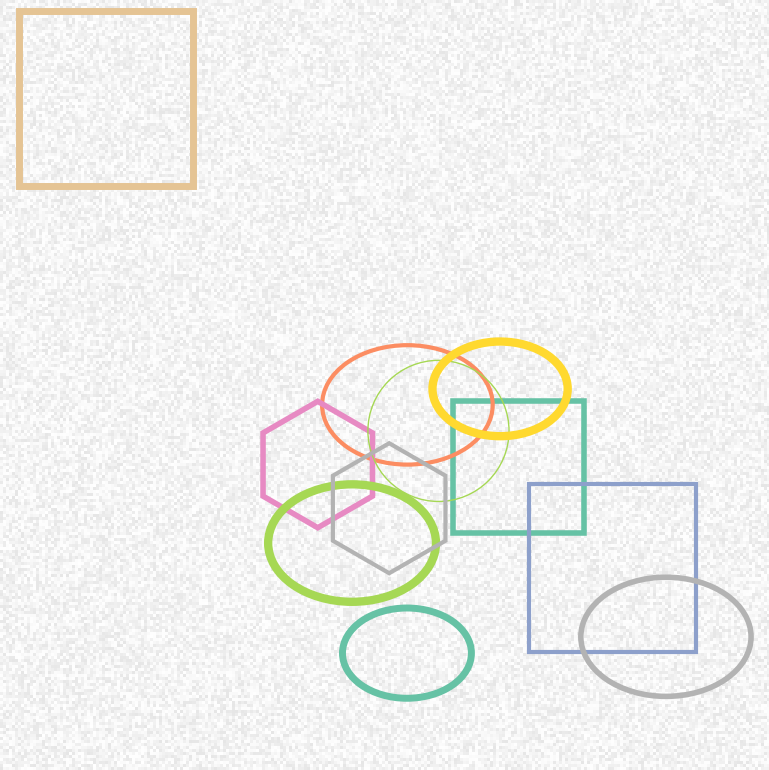[{"shape": "square", "thickness": 2, "radius": 0.43, "center": [0.674, 0.394]}, {"shape": "oval", "thickness": 2.5, "radius": 0.42, "center": [0.528, 0.152]}, {"shape": "oval", "thickness": 1.5, "radius": 0.55, "center": [0.529, 0.474]}, {"shape": "square", "thickness": 1.5, "radius": 0.54, "center": [0.795, 0.262]}, {"shape": "hexagon", "thickness": 2, "radius": 0.41, "center": [0.413, 0.397]}, {"shape": "oval", "thickness": 3, "radius": 0.54, "center": [0.457, 0.295]}, {"shape": "circle", "thickness": 0.5, "radius": 0.46, "center": [0.569, 0.44]}, {"shape": "oval", "thickness": 3, "radius": 0.44, "center": [0.649, 0.495]}, {"shape": "square", "thickness": 2.5, "radius": 0.57, "center": [0.138, 0.872]}, {"shape": "oval", "thickness": 2, "radius": 0.55, "center": [0.865, 0.173]}, {"shape": "hexagon", "thickness": 1.5, "radius": 0.42, "center": [0.505, 0.34]}]